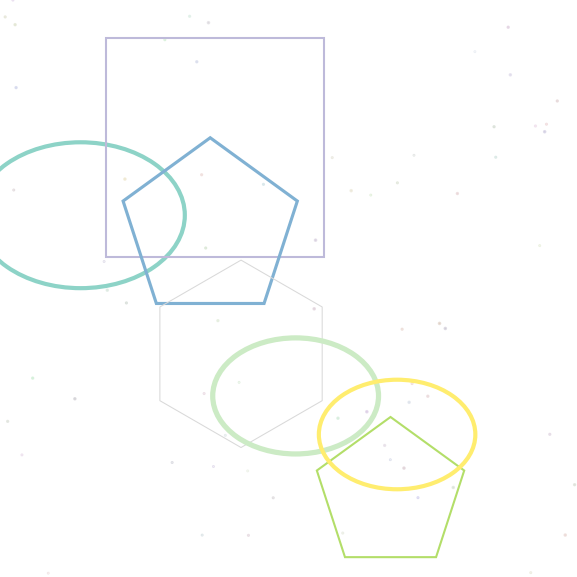[{"shape": "oval", "thickness": 2, "radius": 0.9, "center": [0.14, 0.626]}, {"shape": "square", "thickness": 1, "radius": 0.95, "center": [0.372, 0.744]}, {"shape": "pentagon", "thickness": 1.5, "radius": 0.79, "center": [0.364, 0.602]}, {"shape": "pentagon", "thickness": 1, "radius": 0.67, "center": [0.676, 0.143]}, {"shape": "hexagon", "thickness": 0.5, "radius": 0.81, "center": [0.417, 0.386]}, {"shape": "oval", "thickness": 2.5, "radius": 0.72, "center": [0.512, 0.314]}, {"shape": "oval", "thickness": 2, "radius": 0.68, "center": [0.688, 0.247]}]